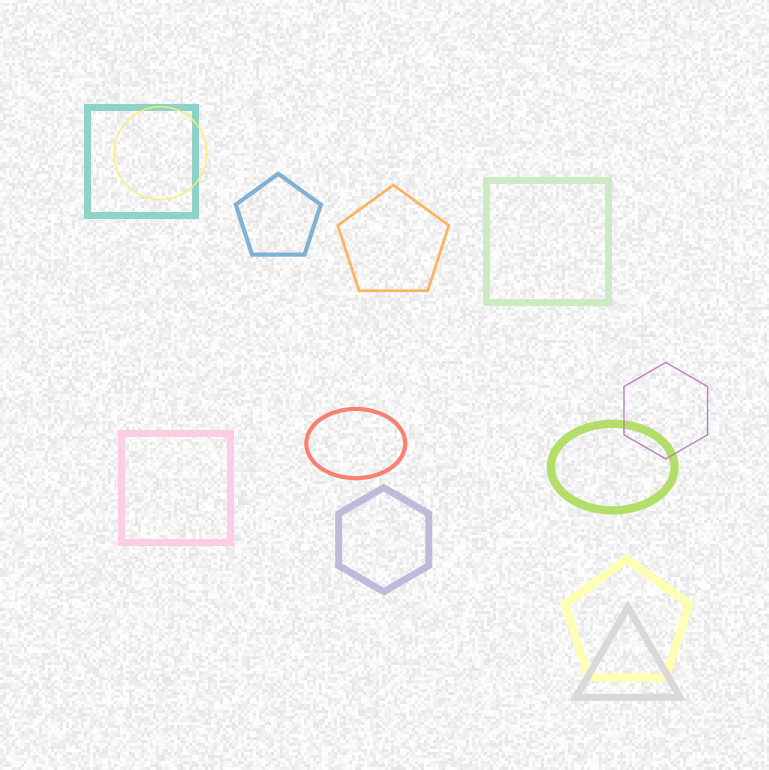[{"shape": "square", "thickness": 2.5, "radius": 0.35, "center": [0.183, 0.791]}, {"shape": "pentagon", "thickness": 3, "radius": 0.43, "center": [0.814, 0.189]}, {"shape": "hexagon", "thickness": 2.5, "radius": 0.34, "center": [0.498, 0.299]}, {"shape": "oval", "thickness": 1.5, "radius": 0.32, "center": [0.462, 0.424]}, {"shape": "pentagon", "thickness": 1.5, "radius": 0.29, "center": [0.361, 0.716]}, {"shape": "pentagon", "thickness": 1, "radius": 0.38, "center": [0.511, 0.684]}, {"shape": "oval", "thickness": 3, "radius": 0.4, "center": [0.796, 0.393]}, {"shape": "square", "thickness": 2.5, "radius": 0.35, "center": [0.228, 0.367]}, {"shape": "triangle", "thickness": 2.5, "radius": 0.39, "center": [0.816, 0.133]}, {"shape": "hexagon", "thickness": 0.5, "radius": 0.31, "center": [0.865, 0.467]}, {"shape": "square", "thickness": 2.5, "radius": 0.4, "center": [0.71, 0.687]}, {"shape": "circle", "thickness": 0.5, "radius": 0.3, "center": [0.208, 0.801]}]